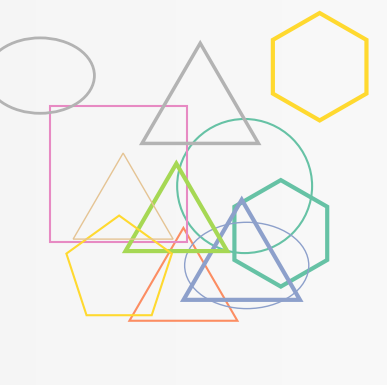[{"shape": "circle", "thickness": 1.5, "radius": 0.87, "center": [0.631, 0.517]}, {"shape": "hexagon", "thickness": 3, "radius": 0.69, "center": [0.725, 0.394]}, {"shape": "triangle", "thickness": 1.5, "radius": 0.8, "center": [0.473, 0.247]}, {"shape": "triangle", "thickness": 3, "radius": 0.87, "center": [0.624, 0.308]}, {"shape": "oval", "thickness": 1, "radius": 0.8, "center": [0.637, 0.31]}, {"shape": "square", "thickness": 1.5, "radius": 0.89, "center": [0.305, 0.548]}, {"shape": "triangle", "thickness": 3, "radius": 0.76, "center": [0.455, 0.424]}, {"shape": "hexagon", "thickness": 3, "radius": 0.7, "center": [0.825, 0.827]}, {"shape": "pentagon", "thickness": 1.5, "radius": 0.72, "center": [0.307, 0.297]}, {"shape": "triangle", "thickness": 1, "radius": 0.74, "center": [0.318, 0.453]}, {"shape": "triangle", "thickness": 2.5, "radius": 0.87, "center": [0.517, 0.714]}, {"shape": "oval", "thickness": 2, "radius": 0.7, "center": [0.104, 0.804]}]